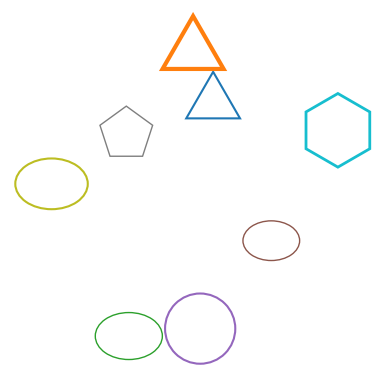[{"shape": "triangle", "thickness": 1.5, "radius": 0.4, "center": [0.554, 0.733]}, {"shape": "triangle", "thickness": 3, "radius": 0.46, "center": [0.501, 0.867]}, {"shape": "oval", "thickness": 1, "radius": 0.44, "center": [0.335, 0.127]}, {"shape": "circle", "thickness": 1.5, "radius": 0.46, "center": [0.52, 0.146]}, {"shape": "oval", "thickness": 1, "radius": 0.37, "center": [0.705, 0.375]}, {"shape": "pentagon", "thickness": 1, "radius": 0.36, "center": [0.328, 0.652]}, {"shape": "oval", "thickness": 1.5, "radius": 0.47, "center": [0.134, 0.523]}, {"shape": "hexagon", "thickness": 2, "radius": 0.48, "center": [0.878, 0.661]}]